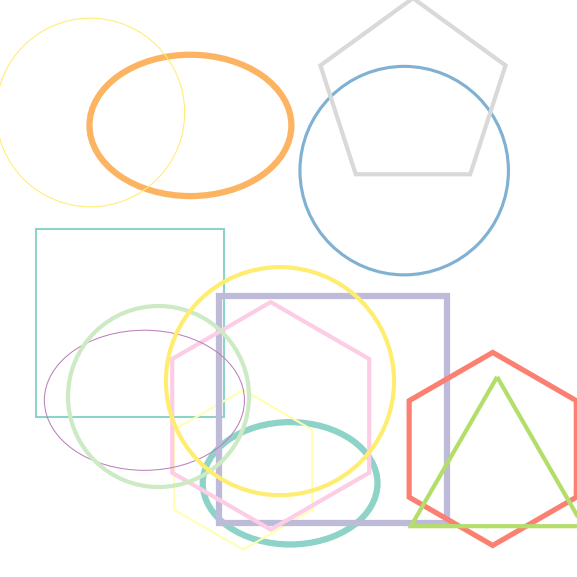[{"shape": "square", "thickness": 1, "radius": 0.82, "center": [0.225, 0.44]}, {"shape": "oval", "thickness": 3, "radius": 0.76, "center": [0.502, 0.162]}, {"shape": "hexagon", "thickness": 1, "radius": 0.69, "center": [0.421, 0.186]}, {"shape": "square", "thickness": 3, "radius": 0.98, "center": [0.577, 0.291]}, {"shape": "hexagon", "thickness": 2.5, "radius": 0.84, "center": [0.853, 0.222]}, {"shape": "circle", "thickness": 1.5, "radius": 0.9, "center": [0.7, 0.704]}, {"shape": "oval", "thickness": 3, "radius": 0.87, "center": [0.33, 0.782]}, {"shape": "triangle", "thickness": 2, "radius": 0.86, "center": [0.861, 0.174]}, {"shape": "hexagon", "thickness": 2, "radius": 0.98, "center": [0.469, 0.279]}, {"shape": "pentagon", "thickness": 2, "radius": 0.84, "center": [0.715, 0.834]}, {"shape": "oval", "thickness": 0.5, "radius": 0.87, "center": [0.25, 0.306]}, {"shape": "circle", "thickness": 2, "radius": 0.78, "center": [0.274, 0.313]}, {"shape": "circle", "thickness": 2, "radius": 0.99, "center": [0.485, 0.339]}, {"shape": "circle", "thickness": 0.5, "radius": 0.82, "center": [0.156, 0.804]}]